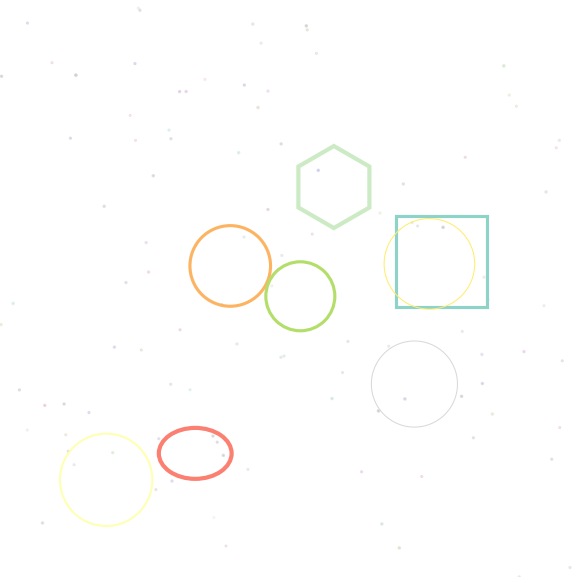[{"shape": "square", "thickness": 1.5, "radius": 0.39, "center": [0.764, 0.546]}, {"shape": "circle", "thickness": 1, "radius": 0.4, "center": [0.184, 0.168]}, {"shape": "oval", "thickness": 2, "radius": 0.32, "center": [0.338, 0.214]}, {"shape": "circle", "thickness": 1.5, "radius": 0.35, "center": [0.399, 0.539]}, {"shape": "circle", "thickness": 1.5, "radius": 0.3, "center": [0.52, 0.486]}, {"shape": "circle", "thickness": 0.5, "radius": 0.37, "center": [0.718, 0.334]}, {"shape": "hexagon", "thickness": 2, "radius": 0.35, "center": [0.578, 0.675]}, {"shape": "circle", "thickness": 0.5, "radius": 0.39, "center": [0.744, 0.542]}]